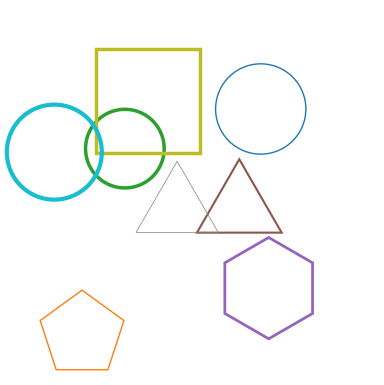[{"shape": "circle", "thickness": 1, "radius": 0.59, "center": [0.677, 0.717]}, {"shape": "pentagon", "thickness": 1, "radius": 0.57, "center": [0.213, 0.132]}, {"shape": "circle", "thickness": 2.5, "radius": 0.51, "center": [0.324, 0.614]}, {"shape": "hexagon", "thickness": 2, "radius": 0.66, "center": [0.698, 0.252]}, {"shape": "triangle", "thickness": 1.5, "radius": 0.64, "center": [0.622, 0.459]}, {"shape": "triangle", "thickness": 0.5, "radius": 0.62, "center": [0.46, 0.458]}, {"shape": "square", "thickness": 2.5, "radius": 0.68, "center": [0.386, 0.736]}, {"shape": "circle", "thickness": 3, "radius": 0.62, "center": [0.141, 0.605]}]